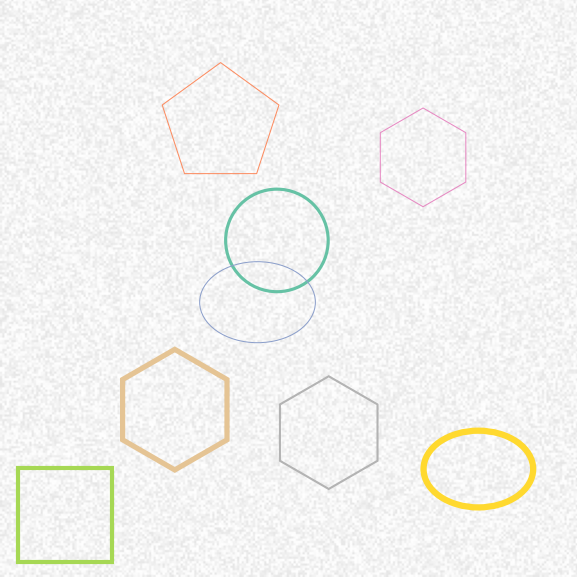[{"shape": "circle", "thickness": 1.5, "radius": 0.44, "center": [0.479, 0.583]}, {"shape": "pentagon", "thickness": 0.5, "radius": 0.53, "center": [0.382, 0.784]}, {"shape": "oval", "thickness": 0.5, "radius": 0.5, "center": [0.446, 0.476]}, {"shape": "hexagon", "thickness": 0.5, "radius": 0.43, "center": [0.733, 0.727]}, {"shape": "square", "thickness": 2, "radius": 0.41, "center": [0.113, 0.107]}, {"shape": "oval", "thickness": 3, "radius": 0.47, "center": [0.828, 0.187]}, {"shape": "hexagon", "thickness": 2.5, "radius": 0.52, "center": [0.303, 0.29]}, {"shape": "hexagon", "thickness": 1, "radius": 0.49, "center": [0.569, 0.25]}]